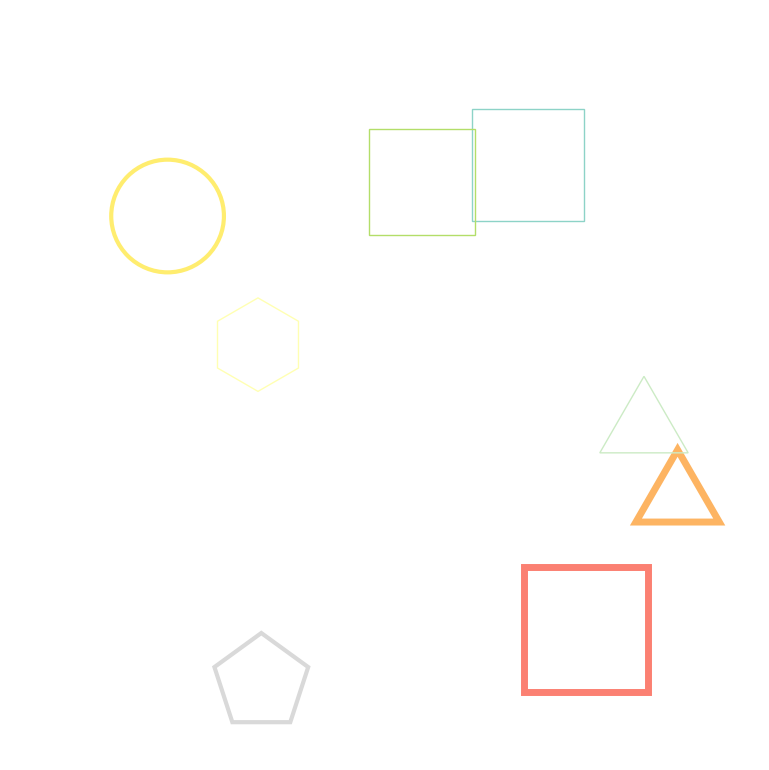[{"shape": "square", "thickness": 0.5, "radius": 0.36, "center": [0.685, 0.786]}, {"shape": "hexagon", "thickness": 0.5, "radius": 0.3, "center": [0.335, 0.552]}, {"shape": "square", "thickness": 2.5, "radius": 0.4, "center": [0.761, 0.183]}, {"shape": "triangle", "thickness": 2.5, "radius": 0.31, "center": [0.88, 0.353]}, {"shape": "square", "thickness": 0.5, "radius": 0.34, "center": [0.548, 0.763]}, {"shape": "pentagon", "thickness": 1.5, "radius": 0.32, "center": [0.339, 0.114]}, {"shape": "triangle", "thickness": 0.5, "radius": 0.33, "center": [0.836, 0.445]}, {"shape": "circle", "thickness": 1.5, "radius": 0.37, "center": [0.218, 0.719]}]